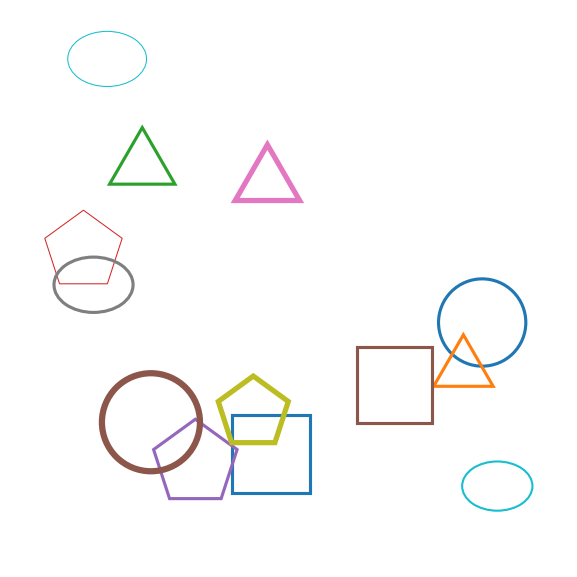[{"shape": "circle", "thickness": 1.5, "radius": 0.38, "center": [0.835, 0.441]}, {"shape": "square", "thickness": 1.5, "radius": 0.34, "center": [0.47, 0.213]}, {"shape": "triangle", "thickness": 1.5, "radius": 0.3, "center": [0.802, 0.36]}, {"shape": "triangle", "thickness": 1.5, "radius": 0.33, "center": [0.246, 0.713]}, {"shape": "pentagon", "thickness": 0.5, "radius": 0.35, "center": [0.145, 0.565]}, {"shape": "pentagon", "thickness": 1.5, "radius": 0.38, "center": [0.338, 0.197]}, {"shape": "circle", "thickness": 3, "radius": 0.42, "center": [0.261, 0.268]}, {"shape": "square", "thickness": 1.5, "radius": 0.33, "center": [0.683, 0.333]}, {"shape": "triangle", "thickness": 2.5, "radius": 0.32, "center": [0.463, 0.684]}, {"shape": "oval", "thickness": 1.5, "radius": 0.34, "center": [0.162, 0.506]}, {"shape": "pentagon", "thickness": 2.5, "radius": 0.32, "center": [0.439, 0.284]}, {"shape": "oval", "thickness": 1, "radius": 0.3, "center": [0.861, 0.157]}, {"shape": "oval", "thickness": 0.5, "radius": 0.34, "center": [0.186, 0.897]}]